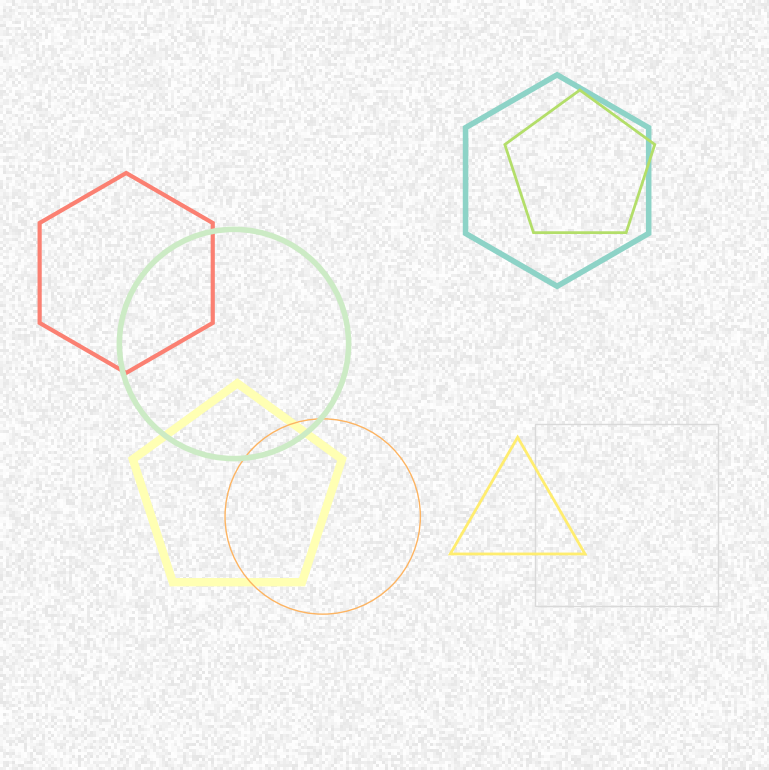[{"shape": "hexagon", "thickness": 2, "radius": 0.69, "center": [0.724, 0.766]}, {"shape": "pentagon", "thickness": 3, "radius": 0.71, "center": [0.308, 0.359]}, {"shape": "hexagon", "thickness": 1.5, "radius": 0.65, "center": [0.164, 0.646]}, {"shape": "circle", "thickness": 0.5, "radius": 0.63, "center": [0.419, 0.329]}, {"shape": "pentagon", "thickness": 1, "radius": 0.51, "center": [0.753, 0.781]}, {"shape": "square", "thickness": 0.5, "radius": 0.59, "center": [0.814, 0.331]}, {"shape": "circle", "thickness": 2, "radius": 0.74, "center": [0.304, 0.553]}, {"shape": "triangle", "thickness": 1, "radius": 0.51, "center": [0.672, 0.331]}]